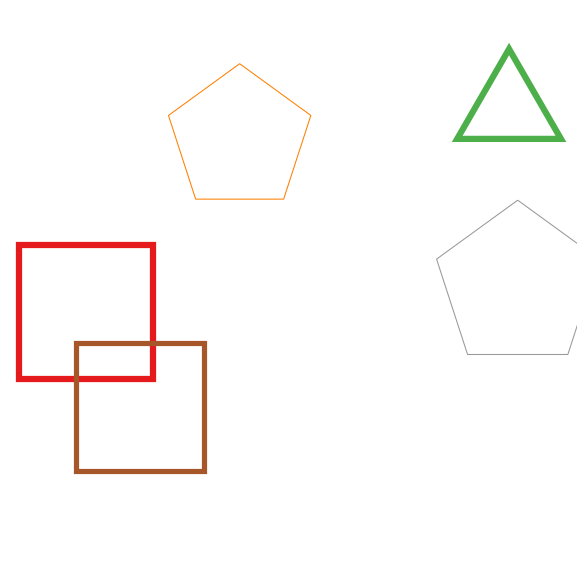[{"shape": "square", "thickness": 3, "radius": 0.58, "center": [0.149, 0.459]}, {"shape": "triangle", "thickness": 3, "radius": 0.52, "center": [0.882, 0.811]}, {"shape": "pentagon", "thickness": 0.5, "radius": 0.65, "center": [0.415, 0.759]}, {"shape": "square", "thickness": 2.5, "radius": 0.55, "center": [0.243, 0.294]}, {"shape": "pentagon", "thickness": 0.5, "radius": 0.74, "center": [0.896, 0.505]}]